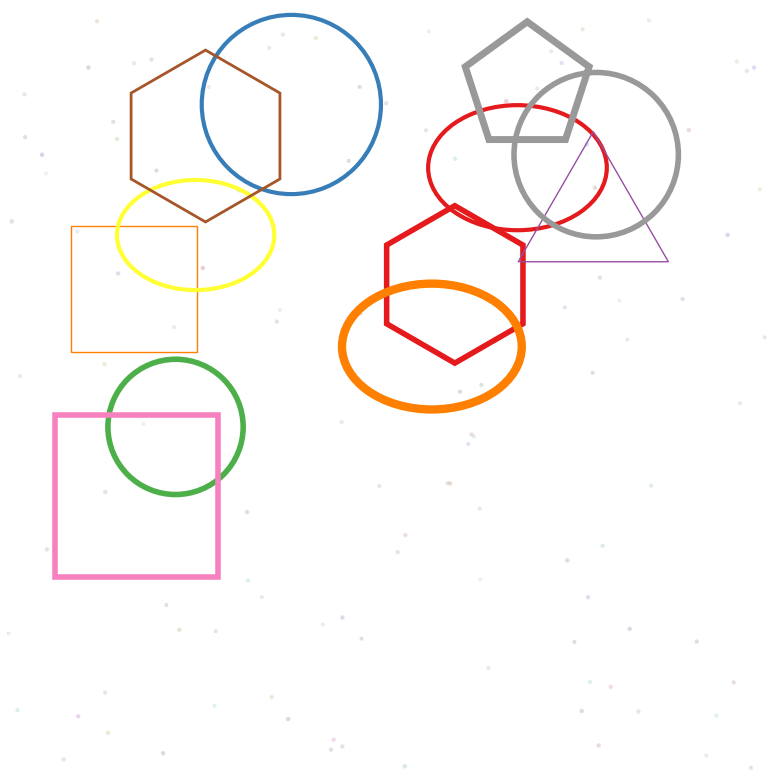[{"shape": "oval", "thickness": 1.5, "radius": 0.58, "center": [0.672, 0.782]}, {"shape": "hexagon", "thickness": 2, "radius": 0.51, "center": [0.591, 0.631]}, {"shape": "circle", "thickness": 1.5, "radius": 0.58, "center": [0.378, 0.864]}, {"shape": "circle", "thickness": 2, "radius": 0.44, "center": [0.228, 0.446]}, {"shape": "triangle", "thickness": 0.5, "radius": 0.56, "center": [0.77, 0.716]}, {"shape": "square", "thickness": 0.5, "radius": 0.41, "center": [0.174, 0.625]}, {"shape": "oval", "thickness": 3, "radius": 0.58, "center": [0.561, 0.55]}, {"shape": "oval", "thickness": 1.5, "radius": 0.51, "center": [0.254, 0.695]}, {"shape": "hexagon", "thickness": 1, "radius": 0.56, "center": [0.267, 0.823]}, {"shape": "square", "thickness": 2, "radius": 0.53, "center": [0.178, 0.356]}, {"shape": "pentagon", "thickness": 2.5, "radius": 0.42, "center": [0.685, 0.887]}, {"shape": "circle", "thickness": 2, "radius": 0.53, "center": [0.774, 0.799]}]